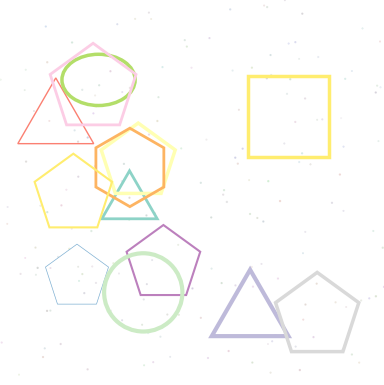[{"shape": "triangle", "thickness": 2, "radius": 0.42, "center": [0.336, 0.473]}, {"shape": "pentagon", "thickness": 2.5, "radius": 0.51, "center": [0.359, 0.579]}, {"shape": "triangle", "thickness": 3, "radius": 0.57, "center": [0.65, 0.184]}, {"shape": "triangle", "thickness": 1, "radius": 0.57, "center": [0.145, 0.684]}, {"shape": "pentagon", "thickness": 0.5, "radius": 0.43, "center": [0.2, 0.28]}, {"shape": "hexagon", "thickness": 2, "radius": 0.51, "center": [0.337, 0.565]}, {"shape": "oval", "thickness": 2.5, "radius": 0.48, "center": [0.256, 0.792]}, {"shape": "pentagon", "thickness": 2, "radius": 0.59, "center": [0.242, 0.77]}, {"shape": "pentagon", "thickness": 2.5, "radius": 0.57, "center": [0.824, 0.179]}, {"shape": "pentagon", "thickness": 1.5, "radius": 0.5, "center": [0.424, 0.315]}, {"shape": "circle", "thickness": 3, "radius": 0.51, "center": [0.372, 0.241]}, {"shape": "pentagon", "thickness": 1.5, "radius": 0.53, "center": [0.191, 0.495]}, {"shape": "square", "thickness": 2.5, "radius": 0.52, "center": [0.749, 0.698]}]